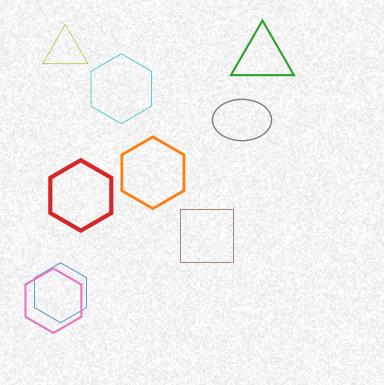[{"shape": "hexagon", "thickness": 0.5, "radius": 0.39, "center": [0.157, 0.24]}, {"shape": "hexagon", "thickness": 2, "radius": 0.47, "center": [0.397, 0.551]}, {"shape": "triangle", "thickness": 1.5, "radius": 0.47, "center": [0.682, 0.852]}, {"shape": "hexagon", "thickness": 3, "radius": 0.46, "center": [0.21, 0.492]}, {"shape": "square", "thickness": 0.5, "radius": 0.35, "center": [0.537, 0.387]}, {"shape": "hexagon", "thickness": 1.5, "radius": 0.42, "center": [0.139, 0.219]}, {"shape": "oval", "thickness": 1, "radius": 0.38, "center": [0.629, 0.688]}, {"shape": "triangle", "thickness": 0.5, "radius": 0.34, "center": [0.17, 0.868]}, {"shape": "hexagon", "thickness": 0.5, "radius": 0.45, "center": [0.315, 0.77]}]